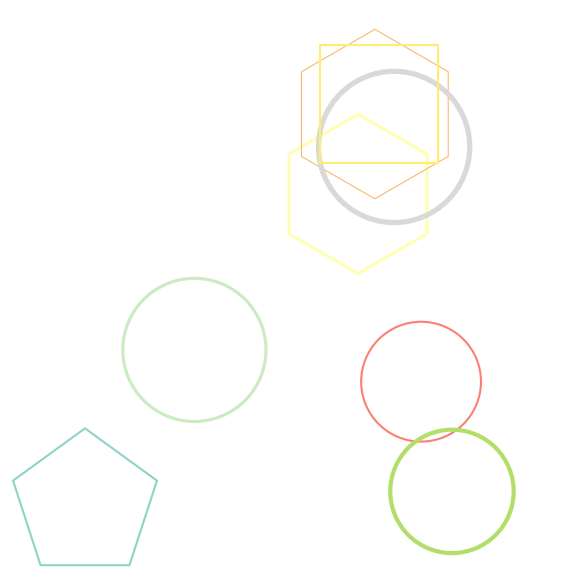[{"shape": "pentagon", "thickness": 1, "radius": 0.65, "center": [0.147, 0.126]}, {"shape": "hexagon", "thickness": 1.5, "radius": 0.69, "center": [0.62, 0.663]}, {"shape": "circle", "thickness": 1, "radius": 0.52, "center": [0.729, 0.338]}, {"shape": "hexagon", "thickness": 0.5, "radius": 0.73, "center": [0.649, 0.802]}, {"shape": "circle", "thickness": 2, "radius": 0.53, "center": [0.783, 0.148]}, {"shape": "circle", "thickness": 2.5, "radius": 0.65, "center": [0.682, 0.745]}, {"shape": "circle", "thickness": 1.5, "radius": 0.62, "center": [0.337, 0.393]}, {"shape": "square", "thickness": 1, "radius": 0.51, "center": [0.656, 0.819]}]